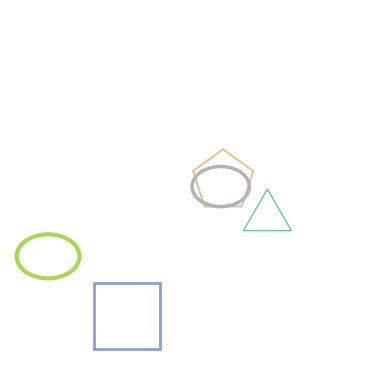[{"shape": "triangle", "thickness": 1, "radius": 0.36, "center": [0.695, 0.437]}, {"shape": "square", "thickness": 2, "radius": 0.43, "center": [0.329, 0.179]}, {"shape": "oval", "thickness": 3, "radius": 0.41, "center": [0.125, 0.334]}, {"shape": "pentagon", "thickness": 1.5, "radius": 0.41, "center": [0.58, 0.53]}, {"shape": "oval", "thickness": 2.5, "radius": 0.37, "center": [0.573, 0.515]}]